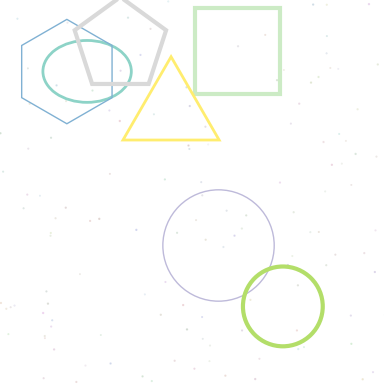[{"shape": "oval", "thickness": 2, "radius": 0.57, "center": [0.226, 0.815]}, {"shape": "circle", "thickness": 1, "radius": 0.72, "center": [0.568, 0.362]}, {"shape": "hexagon", "thickness": 1, "radius": 0.68, "center": [0.174, 0.814]}, {"shape": "circle", "thickness": 3, "radius": 0.52, "center": [0.735, 0.204]}, {"shape": "pentagon", "thickness": 3, "radius": 0.62, "center": [0.313, 0.883]}, {"shape": "square", "thickness": 3, "radius": 0.56, "center": [0.617, 0.867]}, {"shape": "triangle", "thickness": 2, "radius": 0.72, "center": [0.444, 0.708]}]